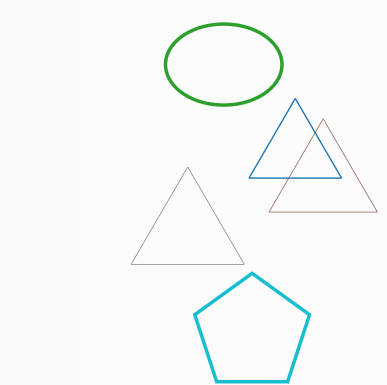[{"shape": "triangle", "thickness": 1, "radius": 0.69, "center": [0.762, 0.606]}, {"shape": "oval", "thickness": 2.5, "radius": 0.75, "center": [0.577, 0.832]}, {"shape": "triangle", "thickness": 0.5, "radius": 0.81, "center": [0.834, 0.53]}, {"shape": "triangle", "thickness": 0.5, "radius": 0.84, "center": [0.484, 0.398]}, {"shape": "pentagon", "thickness": 2.5, "radius": 0.78, "center": [0.651, 0.134]}]